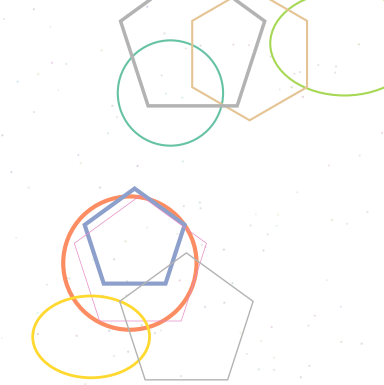[{"shape": "circle", "thickness": 1.5, "radius": 0.68, "center": [0.443, 0.758]}, {"shape": "circle", "thickness": 3, "radius": 0.87, "center": [0.337, 0.317]}, {"shape": "pentagon", "thickness": 3, "radius": 0.68, "center": [0.35, 0.374]}, {"shape": "pentagon", "thickness": 0.5, "radius": 0.9, "center": [0.365, 0.312]}, {"shape": "oval", "thickness": 1.5, "radius": 0.96, "center": [0.895, 0.887]}, {"shape": "oval", "thickness": 2, "radius": 0.76, "center": [0.237, 0.125]}, {"shape": "hexagon", "thickness": 1.5, "radius": 0.86, "center": [0.648, 0.86]}, {"shape": "pentagon", "thickness": 2.5, "radius": 0.98, "center": [0.5, 0.884]}, {"shape": "pentagon", "thickness": 1, "radius": 0.91, "center": [0.484, 0.161]}]